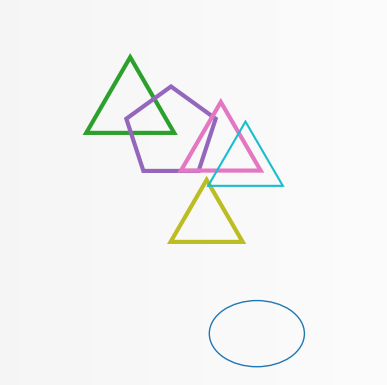[{"shape": "oval", "thickness": 1, "radius": 0.61, "center": [0.663, 0.133]}, {"shape": "triangle", "thickness": 3, "radius": 0.66, "center": [0.336, 0.72]}, {"shape": "pentagon", "thickness": 3, "radius": 0.61, "center": [0.441, 0.654]}, {"shape": "triangle", "thickness": 3, "radius": 0.59, "center": [0.57, 0.616]}, {"shape": "triangle", "thickness": 3, "radius": 0.54, "center": [0.533, 0.425]}, {"shape": "triangle", "thickness": 1.5, "radius": 0.56, "center": [0.634, 0.573]}]